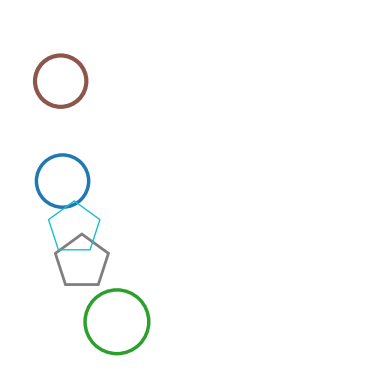[{"shape": "circle", "thickness": 2.5, "radius": 0.34, "center": [0.162, 0.53]}, {"shape": "circle", "thickness": 2.5, "radius": 0.41, "center": [0.304, 0.164]}, {"shape": "circle", "thickness": 3, "radius": 0.33, "center": [0.158, 0.789]}, {"shape": "pentagon", "thickness": 2, "radius": 0.36, "center": [0.213, 0.32]}, {"shape": "pentagon", "thickness": 1, "radius": 0.35, "center": [0.193, 0.408]}]